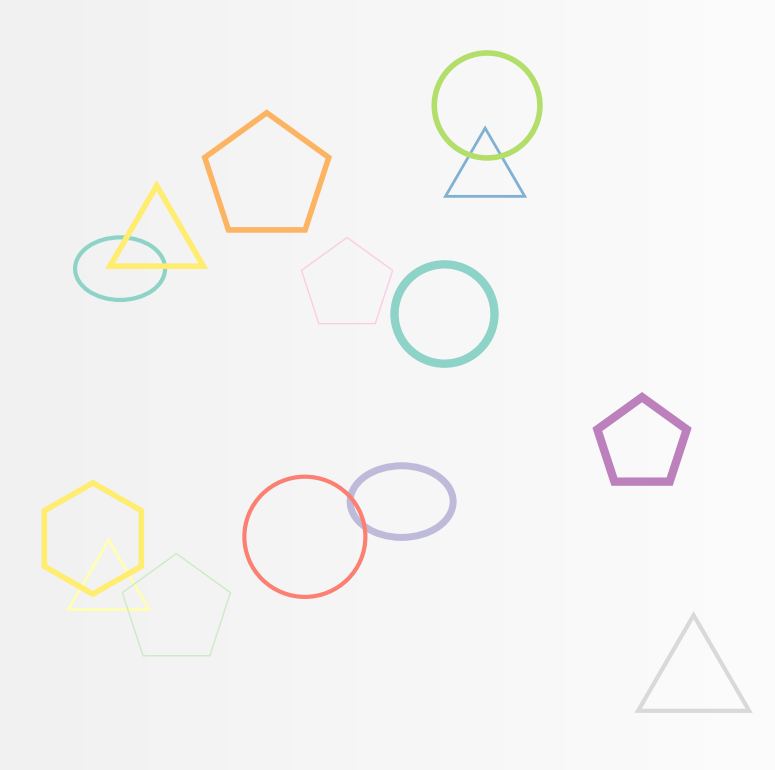[{"shape": "circle", "thickness": 3, "radius": 0.32, "center": [0.574, 0.592]}, {"shape": "oval", "thickness": 1.5, "radius": 0.29, "center": [0.155, 0.651]}, {"shape": "triangle", "thickness": 1, "radius": 0.3, "center": [0.14, 0.239]}, {"shape": "oval", "thickness": 2.5, "radius": 0.33, "center": [0.518, 0.349]}, {"shape": "circle", "thickness": 1.5, "radius": 0.39, "center": [0.393, 0.303]}, {"shape": "triangle", "thickness": 1, "radius": 0.3, "center": [0.626, 0.775]}, {"shape": "pentagon", "thickness": 2, "radius": 0.42, "center": [0.344, 0.769]}, {"shape": "circle", "thickness": 2, "radius": 0.34, "center": [0.629, 0.863]}, {"shape": "pentagon", "thickness": 0.5, "radius": 0.31, "center": [0.448, 0.63]}, {"shape": "triangle", "thickness": 1.5, "radius": 0.41, "center": [0.895, 0.118]}, {"shape": "pentagon", "thickness": 3, "radius": 0.3, "center": [0.828, 0.424]}, {"shape": "pentagon", "thickness": 0.5, "radius": 0.37, "center": [0.228, 0.208]}, {"shape": "triangle", "thickness": 2, "radius": 0.35, "center": [0.202, 0.689]}, {"shape": "hexagon", "thickness": 2, "radius": 0.36, "center": [0.12, 0.301]}]